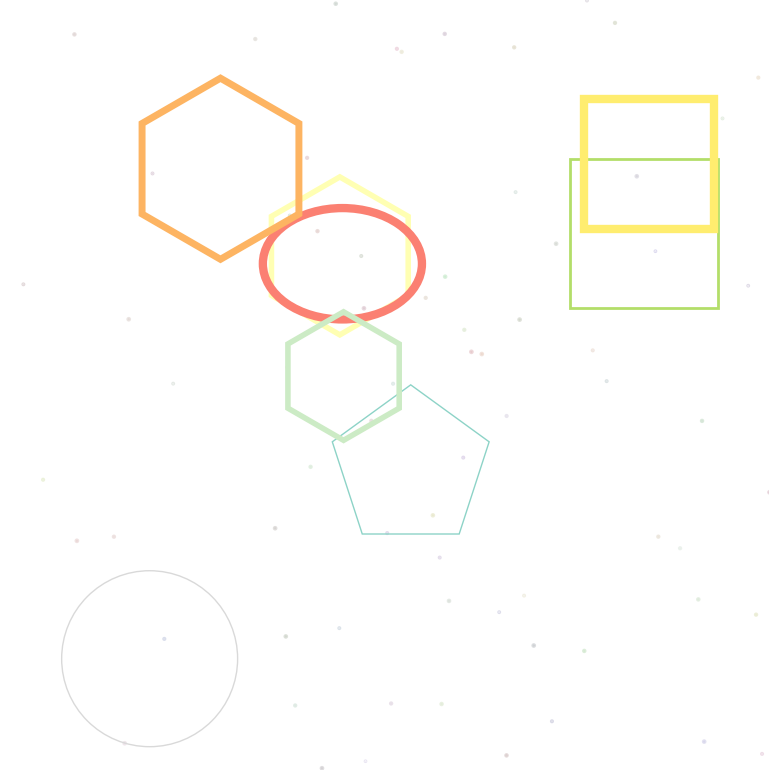[{"shape": "pentagon", "thickness": 0.5, "radius": 0.54, "center": [0.533, 0.393]}, {"shape": "hexagon", "thickness": 2, "radius": 0.51, "center": [0.441, 0.668]}, {"shape": "oval", "thickness": 3, "radius": 0.52, "center": [0.445, 0.657]}, {"shape": "hexagon", "thickness": 2.5, "radius": 0.59, "center": [0.286, 0.781]}, {"shape": "square", "thickness": 1, "radius": 0.48, "center": [0.836, 0.697]}, {"shape": "circle", "thickness": 0.5, "radius": 0.57, "center": [0.194, 0.145]}, {"shape": "hexagon", "thickness": 2, "radius": 0.42, "center": [0.446, 0.512]}, {"shape": "square", "thickness": 3, "radius": 0.42, "center": [0.843, 0.787]}]